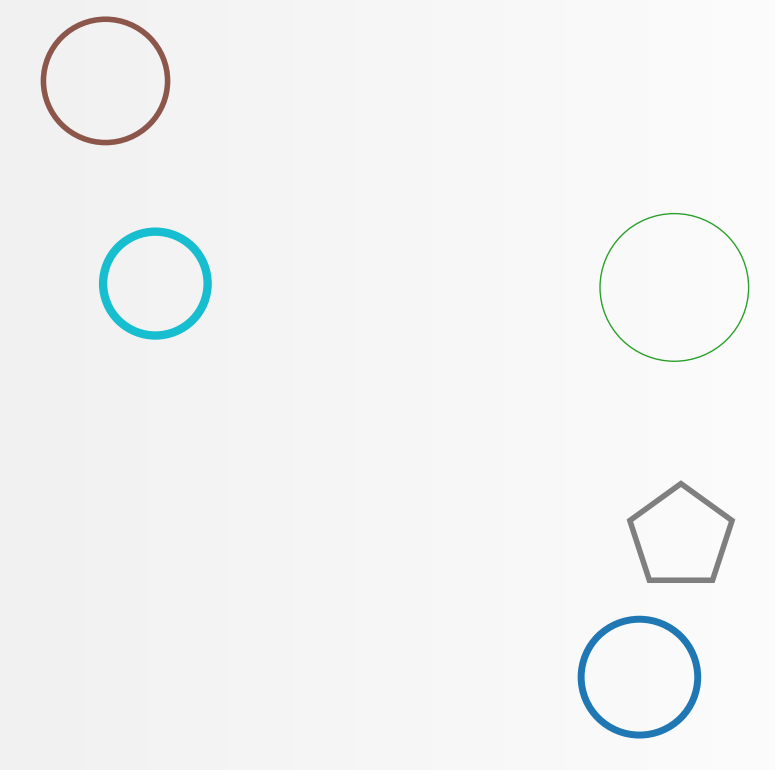[{"shape": "circle", "thickness": 2.5, "radius": 0.38, "center": [0.825, 0.121]}, {"shape": "circle", "thickness": 0.5, "radius": 0.48, "center": [0.87, 0.627]}, {"shape": "circle", "thickness": 2, "radius": 0.4, "center": [0.136, 0.895]}, {"shape": "pentagon", "thickness": 2, "radius": 0.35, "center": [0.879, 0.303]}, {"shape": "circle", "thickness": 3, "radius": 0.34, "center": [0.2, 0.632]}]